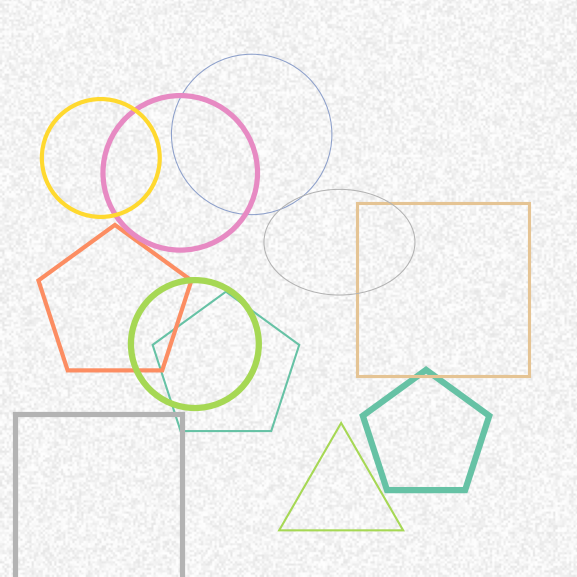[{"shape": "pentagon", "thickness": 1, "radius": 0.67, "center": [0.391, 0.361]}, {"shape": "pentagon", "thickness": 3, "radius": 0.58, "center": [0.738, 0.244]}, {"shape": "pentagon", "thickness": 2, "radius": 0.7, "center": [0.199, 0.47]}, {"shape": "circle", "thickness": 0.5, "radius": 0.69, "center": [0.436, 0.766]}, {"shape": "circle", "thickness": 2.5, "radius": 0.67, "center": [0.312, 0.7]}, {"shape": "circle", "thickness": 3, "radius": 0.55, "center": [0.337, 0.403]}, {"shape": "triangle", "thickness": 1, "radius": 0.62, "center": [0.591, 0.143]}, {"shape": "circle", "thickness": 2, "radius": 0.51, "center": [0.175, 0.726]}, {"shape": "square", "thickness": 1.5, "radius": 0.75, "center": [0.767, 0.497]}, {"shape": "square", "thickness": 2.5, "radius": 0.72, "center": [0.171, 0.138]}, {"shape": "oval", "thickness": 0.5, "radius": 0.65, "center": [0.588, 0.58]}]